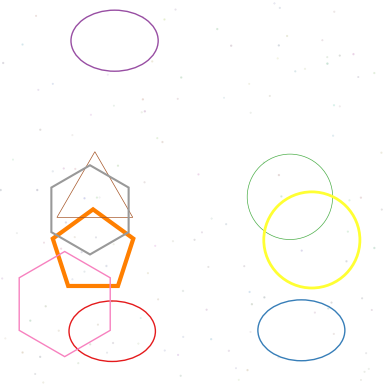[{"shape": "oval", "thickness": 1, "radius": 0.56, "center": [0.291, 0.14]}, {"shape": "oval", "thickness": 1, "radius": 0.56, "center": [0.783, 0.142]}, {"shape": "circle", "thickness": 0.5, "radius": 0.55, "center": [0.753, 0.489]}, {"shape": "oval", "thickness": 1, "radius": 0.57, "center": [0.298, 0.894]}, {"shape": "pentagon", "thickness": 3, "radius": 0.55, "center": [0.242, 0.346]}, {"shape": "circle", "thickness": 2, "radius": 0.62, "center": [0.81, 0.377]}, {"shape": "triangle", "thickness": 0.5, "radius": 0.57, "center": [0.246, 0.492]}, {"shape": "hexagon", "thickness": 1, "radius": 0.68, "center": [0.168, 0.21]}, {"shape": "hexagon", "thickness": 1.5, "radius": 0.58, "center": [0.234, 0.455]}]